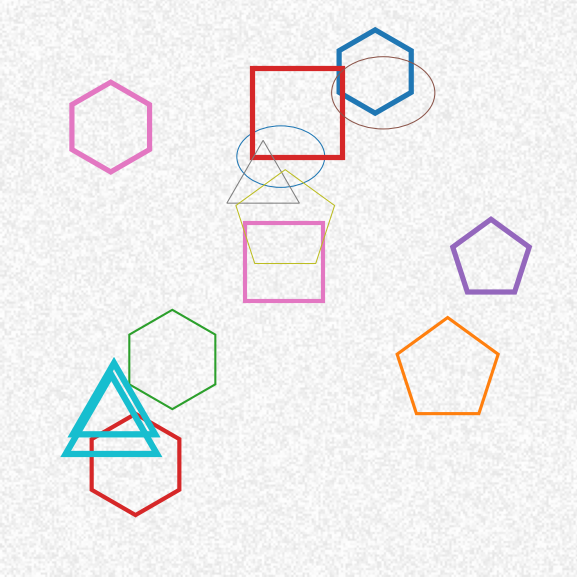[{"shape": "hexagon", "thickness": 2.5, "radius": 0.36, "center": [0.65, 0.875]}, {"shape": "oval", "thickness": 0.5, "radius": 0.38, "center": [0.486, 0.728]}, {"shape": "pentagon", "thickness": 1.5, "radius": 0.46, "center": [0.775, 0.357]}, {"shape": "hexagon", "thickness": 1, "radius": 0.43, "center": [0.298, 0.377]}, {"shape": "square", "thickness": 2.5, "radius": 0.39, "center": [0.514, 0.804]}, {"shape": "hexagon", "thickness": 2, "radius": 0.44, "center": [0.235, 0.195]}, {"shape": "pentagon", "thickness": 2.5, "radius": 0.35, "center": [0.85, 0.55]}, {"shape": "oval", "thickness": 0.5, "radius": 0.45, "center": [0.664, 0.838]}, {"shape": "hexagon", "thickness": 2.5, "radius": 0.39, "center": [0.192, 0.779]}, {"shape": "square", "thickness": 2, "radius": 0.34, "center": [0.492, 0.546]}, {"shape": "triangle", "thickness": 0.5, "radius": 0.36, "center": [0.456, 0.684]}, {"shape": "pentagon", "thickness": 0.5, "radius": 0.45, "center": [0.494, 0.616]}, {"shape": "triangle", "thickness": 3, "radius": 0.41, "center": [0.197, 0.288]}, {"shape": "triangle", "thickness": 3, "radius": 0.46, "center": [0.193, 0.259]}]